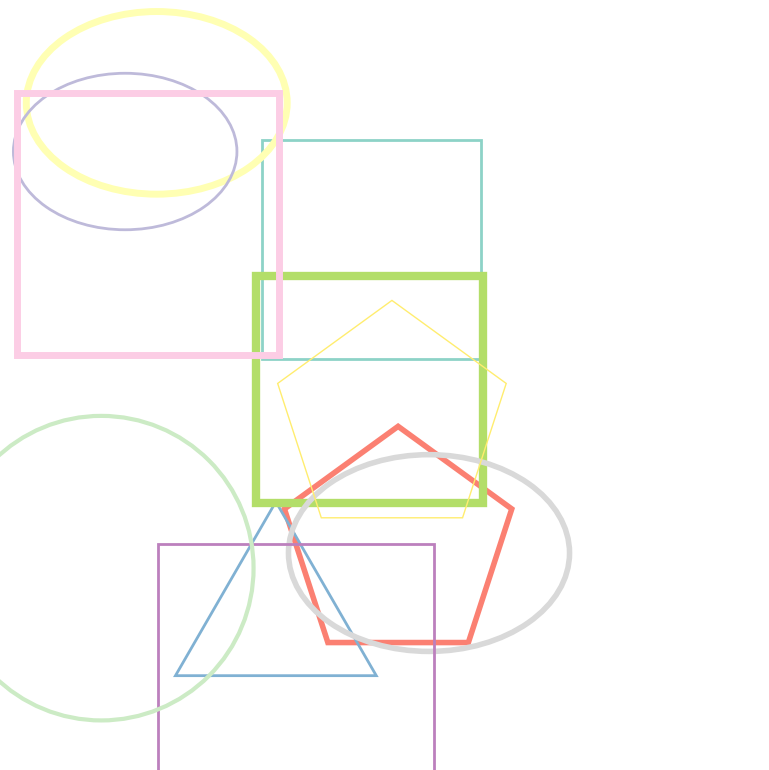[{"shape": "square", "thickness": 1, "radius": 0.71, "center": [0.482, 0.676]}, {"shape": "oval", "thickness": 2.5, "radius": 0.85, "center": [0.204, 0.866]}, {"shape": "oval", "thickness": 1, "radius": 0.73, "center": [0.163, 0.803]}, {"shape": "pentagon", "thickness": 2, "radius": 0.78, "center": [0.517, 0.291]}, {"shape": "triangle", "thickness": 1, "radius": 0.75, "center": [0.358, 0.198]}, {"shape": "square", "thickness": 3, "radius": 0.74, "center": [0.48, 0.494]}, {"shape": "square", "thickness": 2.5, "radius": 0.85, "center": [0.192, 0.709]}, {"shape": "oval", "thickness": 2, "radius": 0.91, "center": [0.557, 0.282]}, {"shape": "square", "thickness": 1, "radius": 0.89, "center": [0.384, 0.115]}, {"shape": "circle", "thickness": 1.5, "radius": 0.99, "center": [0.132, 0.262]}, {"shape": "pentagon", "thickness": 0.5, "radius": 0.78, "center": [0.509, 0.454]}]